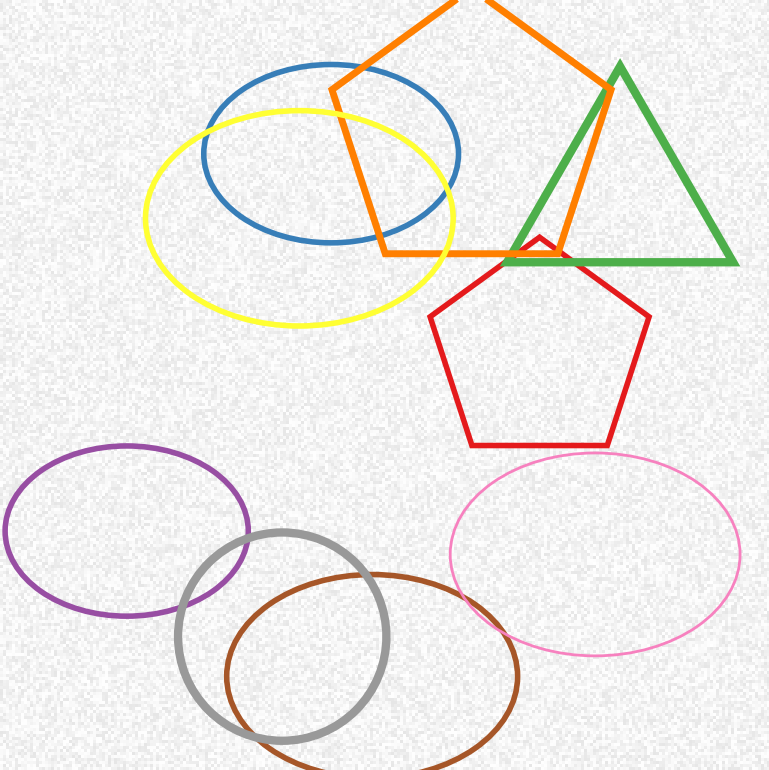[{"shape": "pentagon", "thickness": 2, "radius": 0.75, "center": [0.701, 0.542]}, {"shape": "oval", "thickness": 2, "radius": 0.83, "center": [0.43, 0.8]}, {"shape": "triangle", "thickness": 3, "radius": 0.85, "center": [0.805, 0.744]}, {"shape": "oval", "thickness": 2, "radius": 0.79, "center": [0.165, 0.31]}, {"shape": "pentagon", "thickness": 2.5, "radius": 0.95, "center": [0.612, 0.825]}, {"shape": "oval", "thickness": 2, "radius": 1.0, "center": [0.389, 0.716]}, {"shape": "oval", "thickness": 2, "radius": 0.94, "center": [0.483, 0.122]}, {"shape": "oval", "thickness": 1, "radius": 0.94, "center": [0.773, 0.28]}, {"shape": "circle", "thickness": 3, "radius": 0.68, "center": [0.367, 0.173]}]